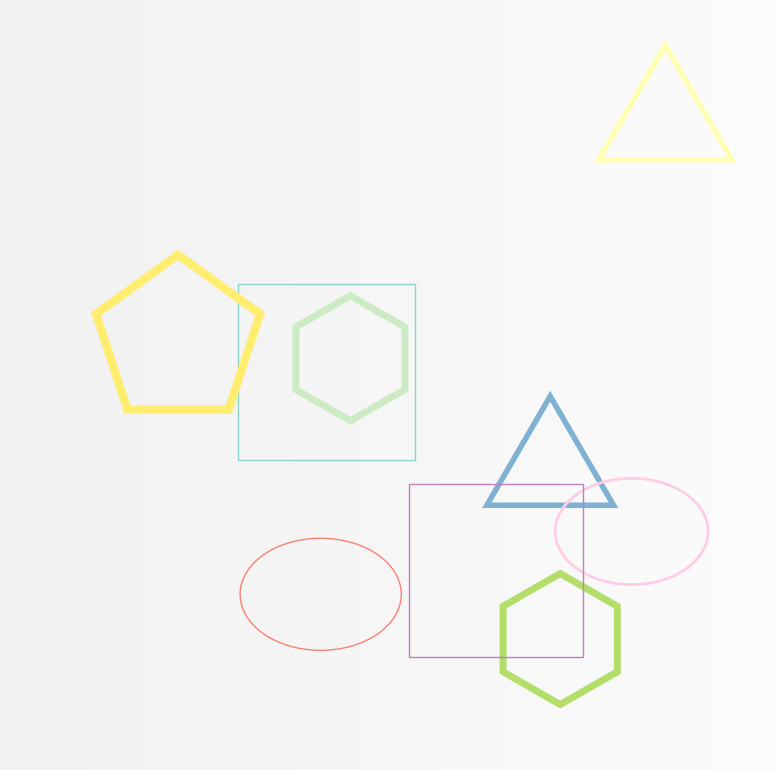[{"shape": "square", "thickness": 0.5, "radius": 0.57, "center": [0.422, 0.517]}, {"shape": "triangle", "thickness": 2, "radius": 0.49, "center": [0.858, 0.842]}, {"shape": "oval", "thickness": 0.5, "radius": 0.52, "center": [0.414, 0.228]}, {"shape": "triangle", "thickness": 2, "radius": 0.47, "center": [0.71, 0.391]}, {"shape": "hexagon", "thickness": 2.5, "radius": 0.43, "center": [0.723, 0.17]}, {"shape": "oval", "thickness": 1, "radius": 0.49, "center": [0.815, 0.31]}, {"shape": "square", "thickness": 0.5, "radius": 0.56, "center": [0.641, 0.259]}, {"shape": "hexagon", "thickness": 2.5, "radius": 0.41, "center": [0.452, 0.535]}, {"shape": "pentagon", "thickness": 3, "radius": 0.56, "center": [0.23, 0.558]}]